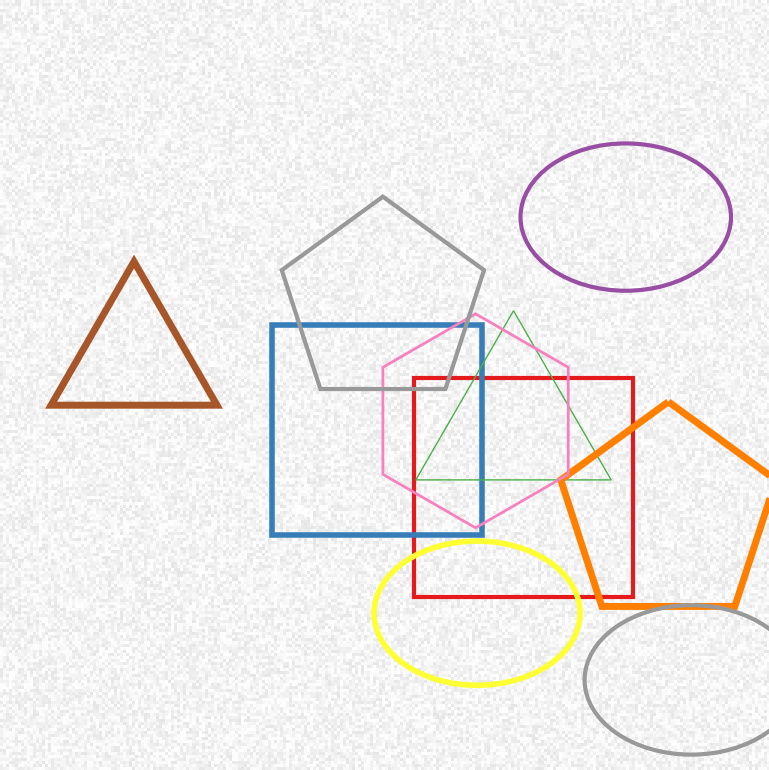[{"shape": "square", "thickness": 1.5, "radius": 0.71, "center": [0.68, 0.367]}, {"shape": "square", "thickness": 2, "radius": 0.68, "center": [0.49, 0.442]}, {"shape": "triangle", "thickness": 0.5, "radius": 0.73, "center": [0.667, 0.45]}, {"shape": "oval", "thickness": 1.5, "radius": 0.68, "center": [0.813, 0.718]}, {"shape": "pentagon", "thickness": 2.5, "radius": 0.73, "center": [0.868, 0.331]}, {"shape": "oval", "thickness": 2, "radius": 0.67, "center": [0.62, 0.204]}, {"shape": "triangle", "thickness": 2.5, "radius": 0.62, "center": [0.174, 0.536]}, {"shape": "hexagon", "thickness": 1, "radius": 0.69, "center": [0.618, 0.453]}, {"shape": "pentagon", "thickness": 1.5, "radius": 0.69, "center": [0.497, 0.607]}, {"shape": "oval", "thickness": 1.5, "radius": 0.69, "center": [0.898, 0.117]}]